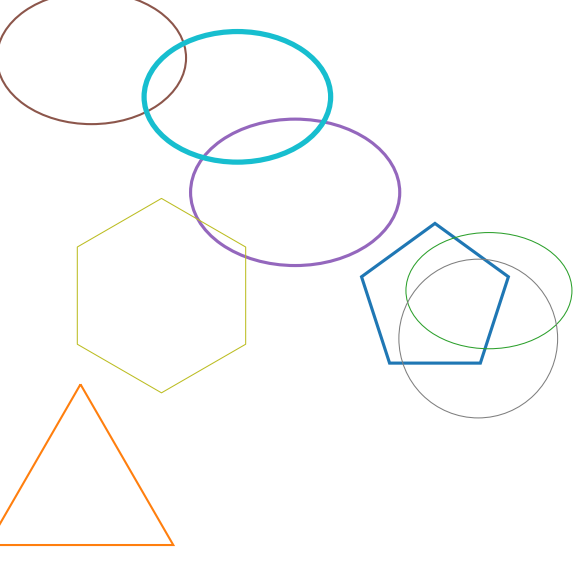[{"shape": "pentagon", "thickness": 1.5, "radius": 0.67, "center": [0.753, 0.479]}, {"shape": "triangle", "thickness": 1, "radius": 0.93, "center": [0.139, 0.148]}, {"shape": "oval", "thickness": 0.5, "radius": 0.72, "center": [0.847, 0.496]}, {"shape": "oval", "thickness": 1.5, "radius": 0.91, "center": [0.511, 0.666]}, {"shape": "oval", "thickness": 1, "radius": 0.82, "center": [0.158, 0.899]}, {"shape": "circle", "thickness": 0.5, "radius": 0.69, "center": [0.828, 0.413]}, {"shape": "hexagon", "thickness": 0.5, "radius": 0.84, "center": [0.28, 0.487]}, {"shape": "oval", "thickness": 2.5, "radius": 0.81, "center": [0.411, 0.831]}]